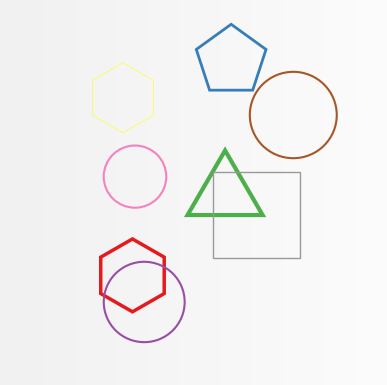[{"shape": "hexagon", "thickness": 2.5, "radius": 0.47, "center": [0.342, 0.285]}, {"shape": "pentagon", "thickness": 2, "radius": 0.47, "center": [0.597, 0.842]}, {"shape": "triangle", "thickness": 3, "radius": 0.56, "center": [0.581, 0.497]}, {"shape": "circle", "thickness": 1.5, "radius": 0.52, "center": [0.372, 0.216]}, {"shape": "hexagon", "thickness": 0.5, "radius": 0.45, "center": [0.317, 0.746]}, {"shape": "circle", "thickness": 1.5, "radius": 0.56, "center": [0.757, 0.701]}, {"shape": "circle", "thickness": 1.5, "radius": 0.4, "center": [0.348, 0.541]}, {"shape": "square", "thickness": 1, "radius": 0.56, "center": [0.662, 0.441]}]